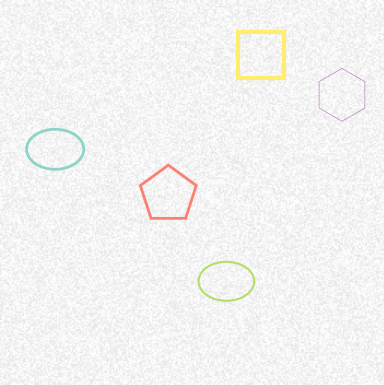[{"shape": "oval", "thickness": 2, "radius": 0.37, "center": [0.143, 0.612]}, {"shape": "pentagon", "thickness": 2, "radius": 0.38, "center": [0.437, 0.495]}, {"shape": "oval", "thickness": 1.5, "radius": 0.36, "center": [0.588, 0.269]}, {"shape": "hexagon", "thickness": 0.5, "radius": 0.34, "center": [0.888, 0.754]}, {"shape": "square", "thickness": 3, "radius": 0.3, "center": [0.678, 0.858]}]